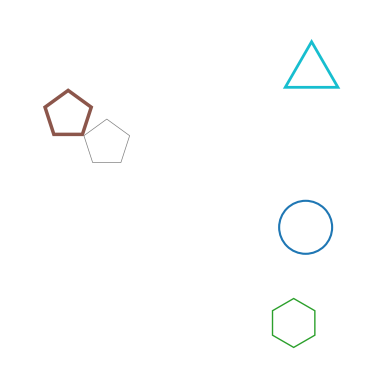[{"shape": "circle", "thickness": 1.5, "radius": 0.34, "center": [0.794, 0.41]}, {"shape": "hexagon", "thickness": 1, "radius": 0.32, "center": [0.763, 0.161]}, {"shape": "pentagon", "thickness": 2.5, "radius": 0.32, "center": [0.177, 0.702]}, {"shape": "pentagon", "thickness": 0.5, "radius": 0.31, "center": [0.277, 0.628]}, {"shape": "triangle", "thickness": 2, "radius": 0.39, "center": [0.809, 0.813]}]